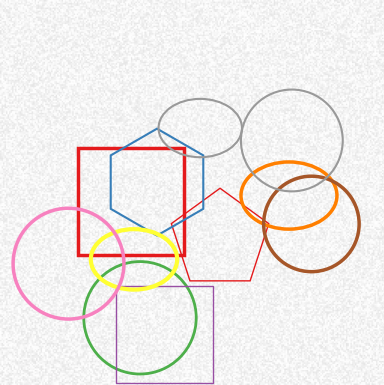[{"shape": "square", "thickness": 2.5, "radius": 0.69, "center": [0.341, 0.476]}, {"shape": "pentagon", "thickness": 1, "radius": 0.66, "center": [0.572, 0.378]}, {"shape": "hexagon", "thickness": 1.5, "radius": 0.69, "center": [0.408, 0.527]}, {"shape": "circle", "thickness": 2, "radius": 0.73, "center": [0.364, 0.175]}, {"shape": "square", "thickness": 1, "radius": 0.63, "center": [0.427, 0.131]}, {"shape": "oval", "thickness": 2.5, "radius": 0.62, "center": [0.751, 0.492]}, {"shape": "oval", "thickness": 3, "radius": 0.56, "center": [0.348, 0.326]}, {"shape": "circle", "thickness": 2.5, "radius": 0.62, "center": [0.809, 0.418]}, {"shape": "circle", "thickness": 2.5, "radius": 0.72, "center": [0.178, 0.315]}, {"shape": "circle", "thickness": 1.5, "radius": 0.66, "center": [0.758, 0.635]}, {"shape": "oval", "thickness": 1.5, "radius": 0.54, "center": [0.52, 0.667]}]